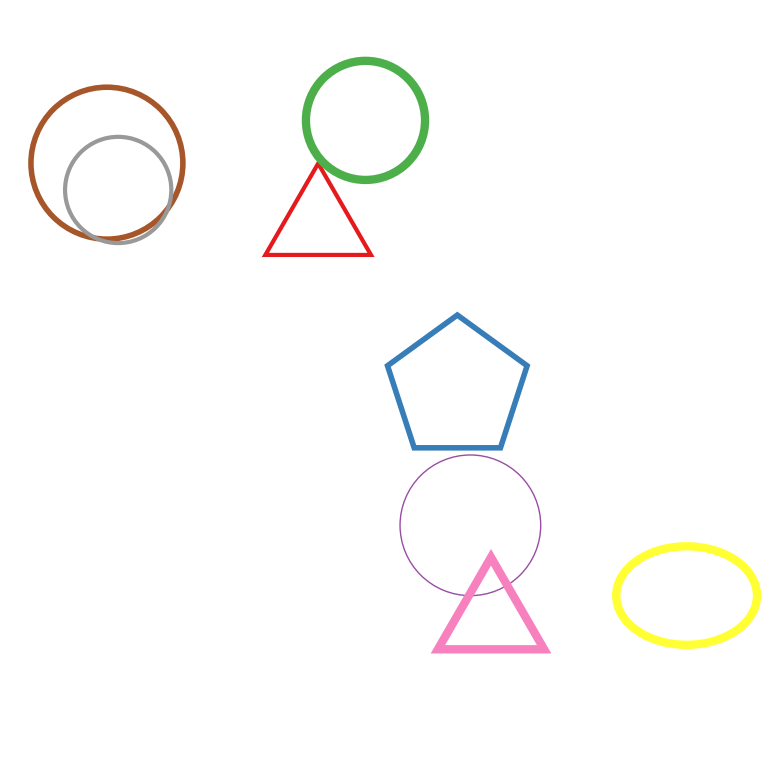[{"shape": "triangle", "thickness": 1.5, "radius": 0.4, "center": [0.413, 0.709]}, {"shape": "pentagon", "thickness": 2, "radius": 0.48, "center": [0.594, 0.496]}, {"shape": "circle", "thickness": 3, "radius": 0.39, "center": [0.475, 0.844]}, {"shape": "circle", "thickness": 0.5, "radius": 0.46, "center": [0.611, 0.318]}, {"shape": "oval", "thickness": 3, "radius": 0.46, "center": [0.892, 0.227]}, {"shape": "circle", "thickness": 2, "radius": 0.49, "center": [0.139, 0.788]}, {"shape": "triangle", "thickness": 3, "radius": 0.4, "center": [0.638, 0.197]}, {"shape": "circle", "thickness": 1.5, "radius": 0.35, "center": [0.153, 0.753]}]